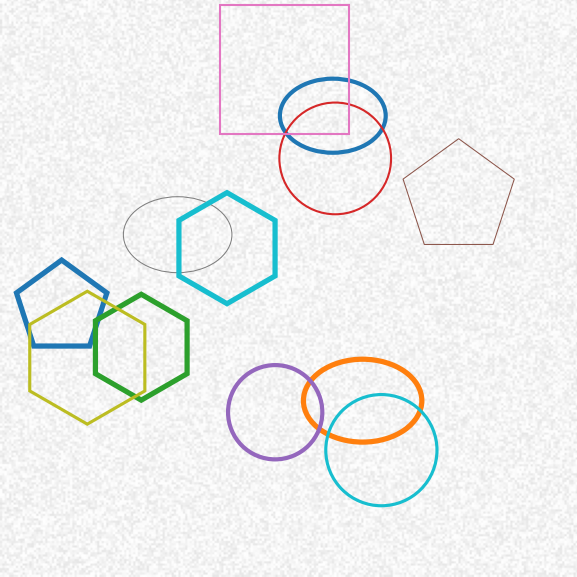[{"shape": "pentagon", "thickness": 2.5, "radius": 0.41, "center": [0.107, 0.467]}, {"shape": "oval", "thickness": 2, "radius": 0.46, "center": [0.576, 0.799]}, {"shape": "oval", "thickness": 2.5, "radius": 0.51, "center": [0.628, 0.305]}, {"shape": "hexagon", "thickness": 2.5, "radius": 0.46, "center": [0.245, 0.398]}, {"shape": "circle", "thickness": 1, "radius": 0.48, "center": [0.58, 0.725]}, {"shape": "circle", "thickness": 2, "radius": 0.41, "center": [0.477, 0.285]}, {"shape": "pentagon", "thickness": 0.5, "radius": 0.51, "center": [0.794, 0.658]}, {"shape": "square", "thickness": 1, "radius": 0.56, "center": [0.493, 0.88]}, {"shape": "oval", "thickness": 0.5, "radius": 0.47, "center": [0.308, 0.593]}, {"shape": "hexagon", "thickness": 1.5, "radius": 0.58, "center": [0.151, 0.38]}, {"shape": "circle", "thickness": 1.5, "radius": 0.48, "center": [0.66, 0.22]}, {"shape": "hexagon", "thickness": 2.5, "radius": 0.48, "center": [0.393, 0.569]}]